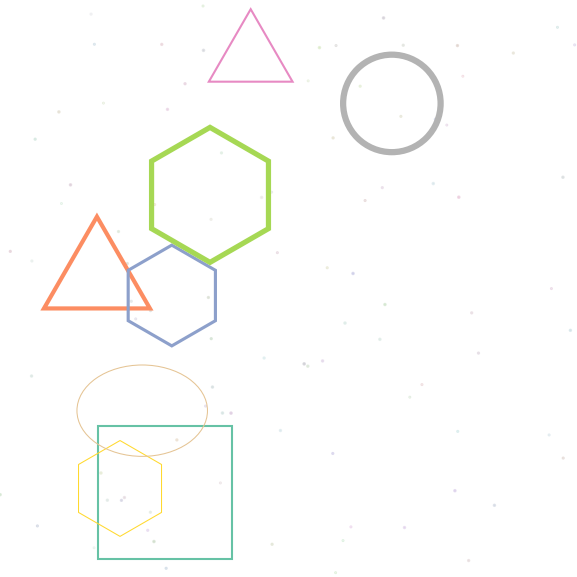[{"shape": "square", "thickness": 1, "radius": 0.58, "center": [0.286, 0.146]}, {"shape": "triangle", "thickness": 2, "radius": 0.53, "center": [0.168, 0.518]}, {"shape": "hexagon", "thickness": 1.5, "radius": 0.44, "center": [0.297, 0.487]}, {"shape": "triangle", "thickness": 1, "radius": 0.42, "center": [0.434, 0.9]}, {"shape": "hexagon", "thickness": 2.5, "radius": 0.58, "center": [0.364, 0.662]}, {"shape": "hexagon", "thickness": 0.5, "radius": 0.41, "center": [0.208, 0.153]}, {"shape": "oval", "thickness": 0.5, "radius": 0.57, "center": [0.246, 0.288]}, {"shape": "circle", "thickness": 3, "radius": 0.42, "center": [0.679, 0.82]}]